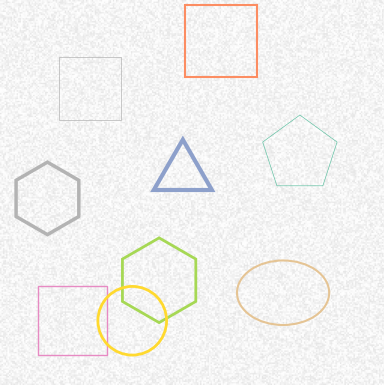[{"shape": "pentagon", "thickness": 0.5, "radius": 0.51, "center": [0.779, 0.6]}, {"shape": "square", "thickness": 1.5, "radius": 0.47, "center": [0.575, 0.894]}, {"shape": "triangle", "thickness": 3, "radius": 0.44, "center": [0.475, 0.55]}, {"shape": "square", "thickness": 1, "radius": 0.45, "center": [0.189, 0.168]}, {"shape": "hexagon", "thickness": 2, "radius": 0.55, "center": [0.413, 0.272]}, {"shape": "circle", "thickness": 2, "radius": 0.45, "center": [0.343, 0.167]}, {"shape": "oval", "thickness": 1.5, "radius": 0.6, "center": [0.735, 0.24]}, {"shape": "hexagon", "thickness": 2.5, "radius": 0.47, "center": [0.123, 0.485]}, {"shape": "square", "thickness": 0.5, "radius": 0.4, "center": [0.234, 0.77]}]